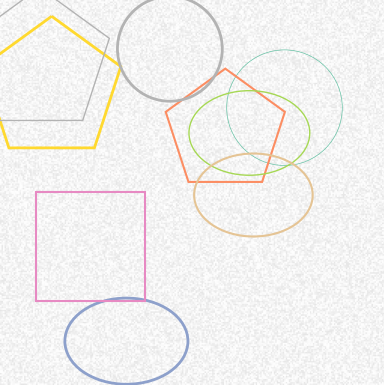[{"shape": "circle", "thickness": 0.5, "radius": 0.75, "center": [0.739, 0.72]}, {"shape": "pentagon", "thickness": 1.5, "radius": 0.81, "center": [0.585, 0.659]}, {"shape": "oval", "thickness": 2, "radius": 0.8, "center": [0.328, 0.114]}, {"shape": "square", "thickness": 1.5, "radius": 0.71, "center": [0.236, 0.36]}, {"shape": "oval", "thickness": 1, "radius": 0.78, "center": [0.648, 0.655]}, {"shape": "pentagon", "thickness": 2, "radius": 0.94, "center": [0.134, 0.769]}, {"shape": "oval", "thickness": 1.5, "radius": 0.77, "center": [0.658, 0.493]}, {"shape": "pentagon", "thickness": 1, "radius": 0.95, "center": [0.103, 0.841]}, {"shape": "circle", "thickness": 2, "radius": 0.68, "center": [0.441, 0.873]}]